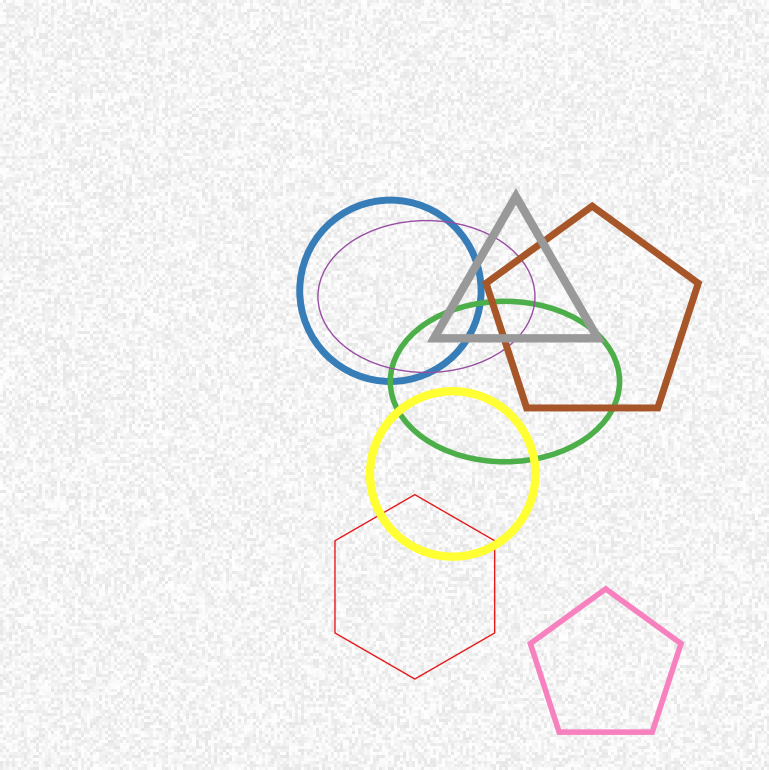[{"shape": "hexagon", "thickness": 0.5, "radius": 0.6, "center": [0.539, 0.238]}, {"shape": "circle", "thickness": 2.5, "radius": 0.59, "center": [0.507, 0.622]}, {"shape": "oval", "thickness": 2, "radius": 0.74, "center": [0.656, 0.504]}, {"shape": "oval", "thickness": 0.5, "radius": 0.7, "center": [0.554, 0.615]}, {"shape": "circle", "thickness": 3, "radius": 0.54, "center": [0.588, 0.385]}, {"shape": "pentagon", "thickness": 2.5, "radius": 0.72, "center": [0.769, 0.587]}, {"shape": "pentagon", "thickness": 2, "radius": 0.51, "center": [0.787, 0.132]}, {"shape": "triangle", "thickness": 3, "radius": 0.61, "center": [0.67, 0.622]}]